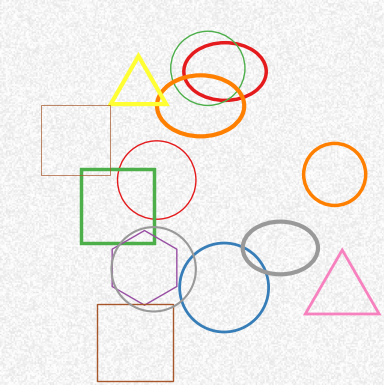[{"shape": "circle", "thickness": 1, "radius": 0.51, "center": [0.407, 0.532]}, {"shape": "oval", "thickness": 2.5, "radius": 0.54, "center": [0.585, 0.814]}, {"shape": "circle", "thickness": 2, "radius": 0.58, "center": [0.582, 0.253]}, {"shape": "square", "thickness": 2.5, "radius": 0.48, "center": [0.305, 0.465]}, {"shape": "circle", "thickness": 1, "radius": 0.48, "center": [0.54, 0.823]}, {"shape": "hexagon", "thickness": 1, "radius": 0.48, "center": [0.375, 0.304]}, {"shape": "oval", "thickness": 3, "radius": 0.57, "center": [0.521, 0.725]}, {"shape": "circle", "thickness": 2.5, "radius": 0.4, "center": [0.869, 0.547]}, {"shape": "triangle", "thickness": 3, "radius": 0.42, "center": [0.36, 0.771]}, {"shape": "square", "thickness": 1, "radius": 0.5, "center": [0.351, 0.11]}, {"shape": "square", "thickness": 0.5, "radius": 0.45, "center": [0.196, 0.637]}, {"shape": "triangle", "thickness": 2, "radius": 0.55, "center": [0.889, 0.24]}, {"shape": "circle", "thickness": 1.5, "radius": 0.55, "center": [0.399, 0.301]}, {"shape": "oval", "thickness": 3, "radius": 0.49, "center": [0.728, 0.356]}]